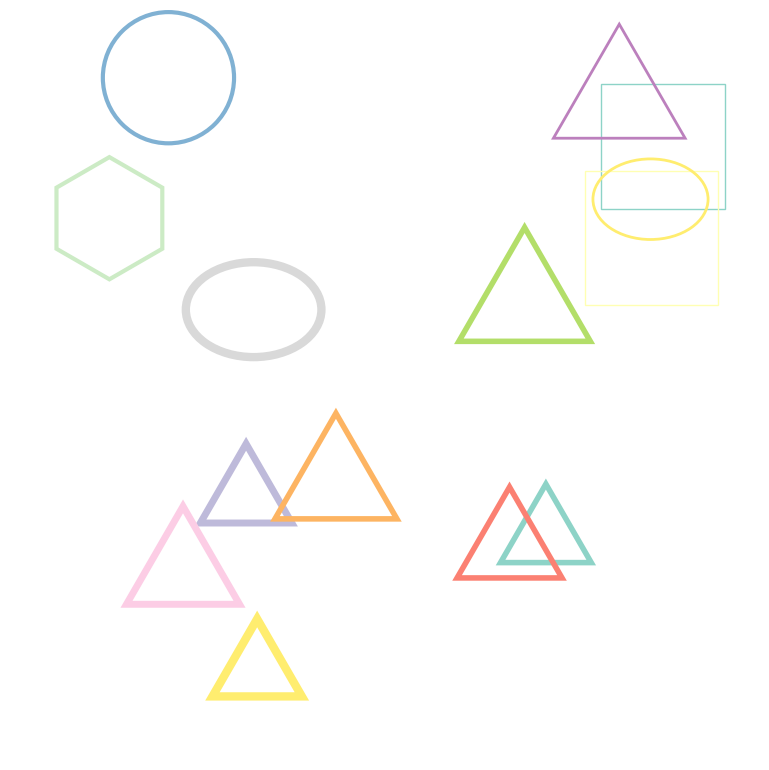[{"shape": "square", "thickness": 0.5, "radius": 0.4, "center": [0.861, 0.81]}, {"shape": "triangle", "thickness": 2, "radius": 0.34, "center": [0.709, 0.303]}, {"shape": "square", "thickness": 0.5, "radius": 0.43, "center": [0.846, 0.691]}, {"shape": "triangle", "thickness": 2.5, "radius": 0.34, "center": [0.32, 0.355]}, {"shape": "triangle", "thickness": 2, "radius": 0.39, "center": [0.662, 0.289]}, {"shape": "circle", "thickness": 1.5, "radius": 0.43, "center": [0.219, 0.899]}, {"shape": "triangle", "thickness": 2, "radius": 0.46, "center": [0.436, 0.372]}, {"shape": "triangle", "thickness": 2, "radius": 0.49, "center": [0.681, 0.606]}, {"shape": "triangle", "thickness": 2.5, "radius": 0.42, "center": [0.238, 0.258]}, {"shape": "oval", "thickness": 3, "radius": 0.44, "center": [0.329, 0.598]}, {"shape": "triangle", "thickness": 1, "radius": 0.49, "center": [0.804, 0.87]}, {"shape": "hexagon", "thickness": 1.5, "radius": 0.4, "center": [0.142, 0.717]}, {"shape": "triangle", "thickness": 3, "radius": 0.34, "center": [0.334, 0.129]}, {"shape": "oval", "thickness": 1, "radius": 0.37, "center": [0.845, 0.741]}]